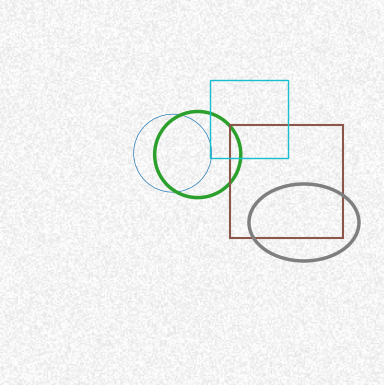[{"shape": "circle", "thickness": 0.5, "radius": 0.51, "center": [0.448, 0.602]}, {"shape": "circle", "thickness": 2.5, "radius": 0.56, "center": [0.514, 0.599]}, {"shape": "square", "thickness": 1.5, "radius": 0.74, "center": [0.744, 0.528]}, {"shape": "oval", "thickness": 2.5, "radius": 0.71, "center": [0.79, 0.422]}, {"shape": "square", "thickness": 1, "radius": 0.51, "center": [0.647, 0.69]}]